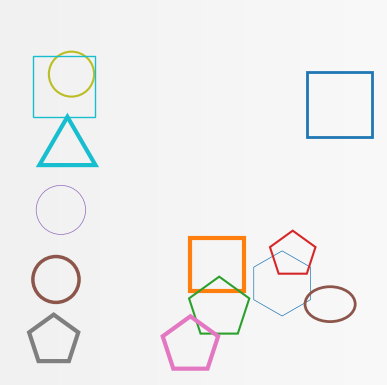[{"shape": "hexagon", "thickness": 0.5, "radius": 0.42, "center": [0.728, 0.264]}, {"shape": "square", "thickness": 2, "radius": 0.42, "center": [0.876, 0.728]}, {"shape": "square", "thickness": 3, "radius": 0.35, "center": [0.56, 0.313]}, {"shape": "pentagon", "thickness": 1.5, "radius": 0.41, "center": [0.566, 0.2]}, {"shape": "pentagon", "thickness": 1.5, "radius": 0.31, "center": [0.755, 0.339]}, {"shape": "circle", "thickness": 0.5, "radius": 0.32, "center": [0.157, 0.455]}, {"shape": "oval", "thickness": 2, "radius": 0.32, "center": [0.852, 0.21]}, {"shape": "circle", "thickness": 2.5, "radius": 0.3, "center": [0.144, 0.274]}, {"shape": "pentagon", "thickness": 3, "radius": 0.38, "center": [0.491, 0.103]}, {"shape": "pentagon", "thickness": 3, "radius": 0.33, "center": [0.139, 0.116]}, {"shape": "circle", "thickness": 1.5, "radius": 0.29, "center": [0.184, 0.807]}, {"shape": "square", "thickness": 1, "radius": 0.4, "center": [0.166, 0.775]}, {"shape": "triangle", "thickness": 3, "radius": 0.42, "center": [0.174, 0.613]}]